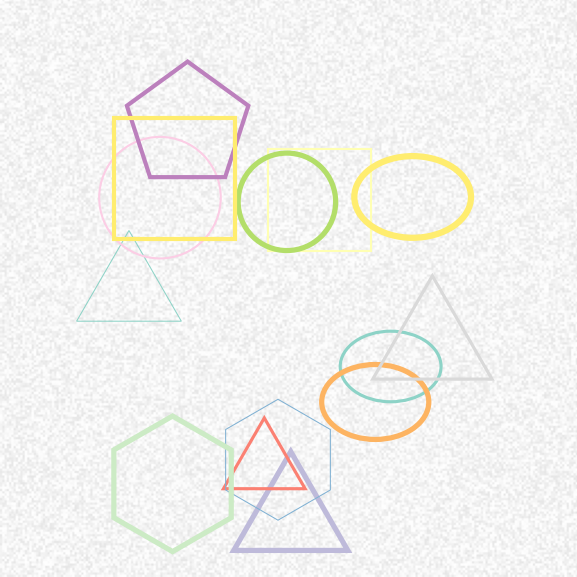[{"shape": "triangle", "thickness": 0.5, "radius": 0.52, "center": [0.223, 0.495]}, {"shape": "oval", "thickness": 1.5, "radius": 0.44, "center": [0.676, 0.365]}, {"shape": "square", "thickness": 1, "radius": 0.44, "center": [0.553, 0.653]}, {"shape": "triangle", "thickness": 2.5, "radius": 0.57, "center": [0.504, 0.103]}, {"shape": "triangle", "thickness": 1.5, "radius": 0.41, "center": [0.458, 0.194]}, {"shape": "hexagon", "thickness": 0.5, "radius": 0.52, "center": [0.481, 0.203]}, {"shape": "oval", "thickness": 2.5, "radius": 0.46, "center": [0.65, 0.303]}, {"shape": "circle", "thickness": 2.5, "radius": 0.42, "center": [0.497, 0.65]}, {"shape": "circle", "thickness": 1, "radius": 0.53, "center": [0.277, 0.657]}, {"shape": "triangle", "thickness": 1.5, "radius": 0.6, "center": [0.749, 0.402]}, {"shape": "pentagon", "thickness": 2, "radius": 0.55, "center": [0.325, 0.782]}, {"shape": "hexagon", "thickness": 2.5, "radius": 0.59, "center": [0.299, 0.161]}, {"shape": "square", "thickness": 2, "radius": 0.53, "center": [0.303, 0.69]}, {"shape": "oval", "thickness": 3, "radius": 0.51, "center": [0.715, 0.658]}]